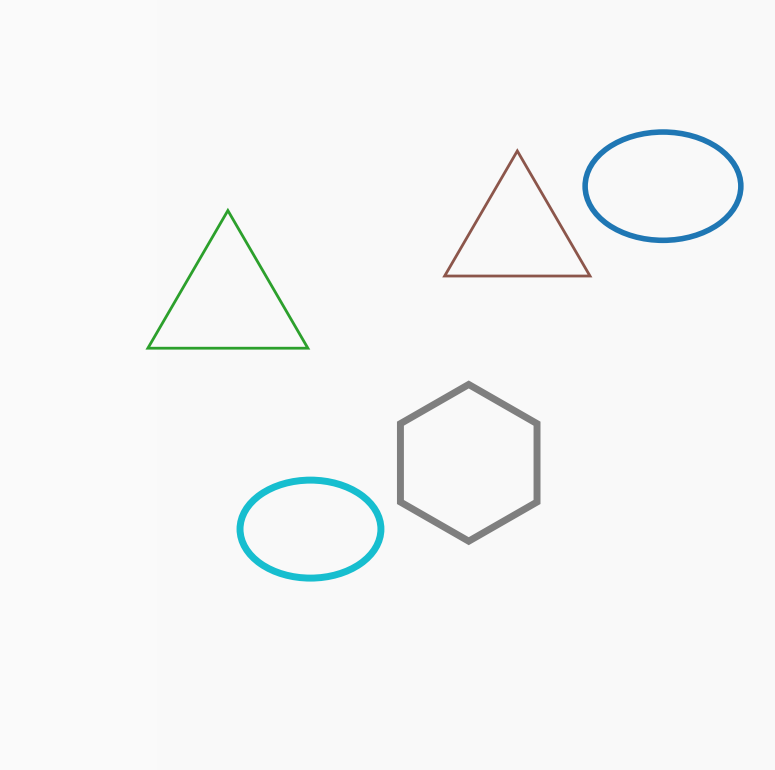[{"shape": "oval", "thickness": 2, "radius": 0.5, "center": [0.855, 0.758]}, {"shape": "triangle", "thickness": 1, "radius": 0.6, "center": [0.294, 0.607]}, {"shape": "triangle", "thickness": 1, "radius": 0.54, "center": [0.668, 0.696]}, {"shape": "hexagon", "thickness": 2.5, "radius": 0.51, "center": [0.605, 0.399]}, {"shape": "oval", "thickness": 2.5, "radius": 0.45, "center": [0.401, 0.313]}]